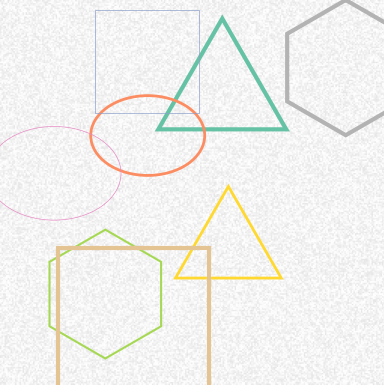[{"shape": "triangle", "thickness": 3, "radius": 0.96, "center": [0.577, 0.76]}, {"shape": "oval", "thickness": 2, "radius": 0.74, "center": [0.384, 0.648]}, {"shape": "square", "thickness": 0.5, "radius": 0.67, "center": [0.382, 0.84]}, {"shape": "oval", "thickness": 0.5, "radius": 0.87, "center": [0.14, 0.55]}, {"shape": "hexagon", "thickness": 1.5, "radius": 0.84, "center": [0.274, 0.236]}, {"shape": "triangle", "thickness": 2, "radius": 0.79, "center": [0.593, 0.357]}, {"shape": "square", "thickness": 3, "radius": 0.98, "center": [0.346, 0.16]}, {"shape": "hexagon", "thickness": 3, "radius": 0.88, "center": [0.898, 0.824]}]